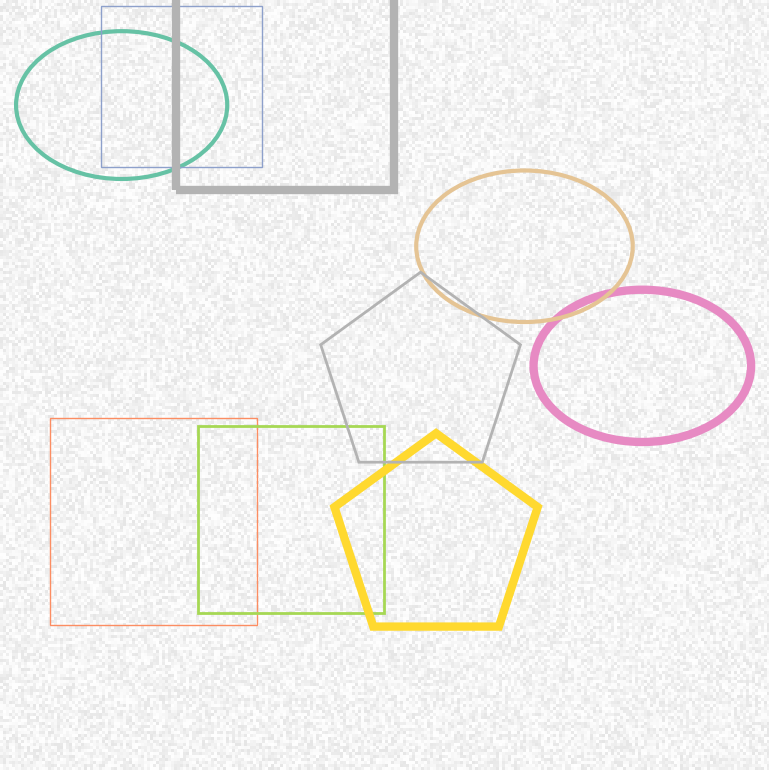[{"shape": "oval", "thickness": 1.5, "radius": 0.69, "center": [0.158, 0.864]}, {"shape": "square", "thickness": 0.5, "radius": 0.67, "center": [0.199, 0.323]}, {"shape": "square", "thickness": 0.5, "radius": 0.52, "center": [0.235, 0.888]}, {"shape": "oval", "thickness": 3, "radius": 0.71, "center": [0.834, 0.525]}, {"shape": "square", "thickness": 1, "radius": 0.6, "center": [0.378, 0.325]}, {"shape": "pentagon", "thickness": 3, "radius": 0.69, "center": [0.566, 0.299]}, {"shape": "oval", "thickness": 1.5, "radius": 0.7, "center": [0.681, 0.68]}, {"shape": "square", "thickness": 3, "radius": 0.71, "center": [0.37, 0.895]}, {"shape": "pentagon", "thickness": 1, "radius": 0.68, "center": [0.546, 0.51]}]